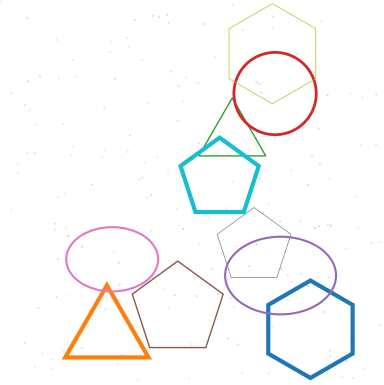[{"shape": "hexagon", "thickness": 3, "radius": 0.63, "center": [0.806, 0.145]}, {"shape": "triangle", "thickness": 3, "radius": 0.62, "center": [0.278, 0.134]}, {"shape": "triangle", "thickness": 1, "radius": 0.5, "center": [0.603, 0.645]}, {"shape": "circle", "thickness": 2, "radius": 0.53, "center": [0.714, 0.757]}, {"shape": "oval", "thickness": 1.5, "radius": 0.72, "center": [0.729, 0.284]}, {"shape": "pentagon", "thickness": 1, "radius": 0.62, "center": [0.462, 0.198]}, {"shape": "oval", "thickness": 1.5, "radius": 0.6, "center": [0.291, 0.327]}, {"shape": "pentagon", "thickness": 0.5, "radius": 0.5, "center": [0.66, 0.36]}, {"shape": "hexagon", "thickness": 0.5, "radius": 0.65, "center": [0.708, 0.861]}, {"shape": "pentagon", "thickness": 3, "radius": 0.53, "center": [0.57, 0.536]}]